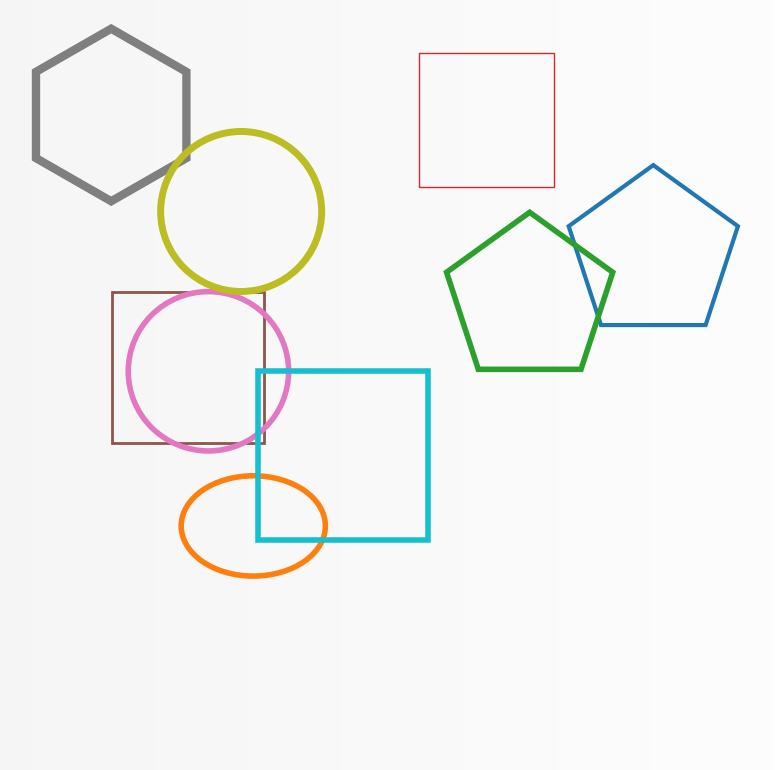[{"shape": "pentagon", "thickness": 1.5, "radius": 0.57, "center": [0.843, 0.671]}, {"shape": "oval", "thickness": 2, "radius": 0.47, "center": [0.327, 0.317]}, {"shape": "pentagon", "thickness": 2, "radius": 0.56, "center": [0.683, 0.612]}, {"shape": "square", "thickness": 0.5, "radius": 0.44, "center": [0.628, 0.844]}, {"shape": "square", "thickness": 1, "radius": 0.49, "center": [0.242, 0.523]}, {"shape": "circle", "thickness": 2, "radius": 0.52, "center": [0.269, 0.518]}, {"shape": "hexagon", "thickness": 3, "radius": 0.56, "center": [0.143, 0.851]}, {"shape": "circle", "thickness": 2.5, "radius": 0.52, "center": [0.311, 0.725]}, {"shape": "square", "thickness": 2, "radius": 0.55, "center": [0.442, 0.409]}]